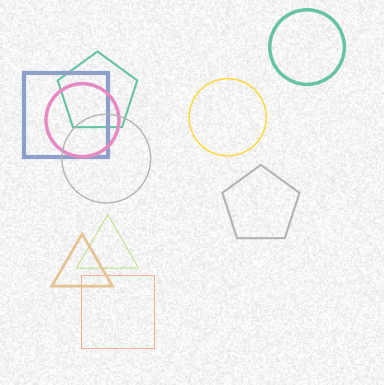[{"shape": "circle", "thickness": 2.5, "radius": 0.48, "center": [0.798, 0.878]}, {"shape": "pentagon", "thickness": 1.5, "radius": 0.54, "center": [0.253, 0.758]}, {"shape": "square", "thickness": 0.5, "radius": 0.47, "center": [0.306, 0.191]}, {"shape": "square", "thickness": 3, "radius": 0.54, "center": [0.171, 0.701]}, {"shape": "circle", "thickness": 2.5, "radius": 0.47, "center": [0.214, 0.688]}, {"shape": "triangle", "thickness": 0.5, "radius": 0.47, "center": [0.28, 0.35]}, {"shape": "circle", "thickness": 1, "radius": 0.5, "center": [0.591, 0.695]}, {"shape": "triangle", "thickness": 2, "radius": 0.45, "center": [0.213, 0.302]}, {"shape": "pentagon", "thickness": 1.5, "radius": 0.53, "center": [0.678, 0.467]}, {"shape": "circle", "thickness": 1, "radius": 0.58, "center": [0.276, 0.588]}]